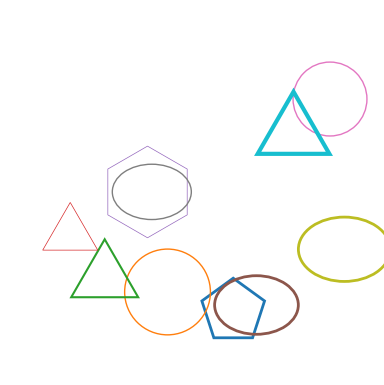[{"shape": "pentagon", "thickness": 2, "radius": 0.43, "center": [0.606, 0.192]}, {"shape": "circle", "thickness": 1, "radius": 0.56, "center": [0.435, 0.242]}, {"shape": "triangle", "thickness": 1.5, "radius": 0.5, "center": [0.272, 0.278]}, {"shape": "triangle", "thickness": 0.5, "radius": 0.41, "center": [0.182, 0.392]}, {"shape": "hexagon", "thickness": 0.5, "radius": 0.6, "center": [0.383, 0.501]}, {"shape": "oval", "thickness": 2, "radius": 0.54, "center": [0.666, 0.208]}, {"shape": "circle", "thickness": 1, "radius": 0.48, "center": [0.857, 0.743]}, {"shape": "oval", "thickness": 1, "radius": 0.51, "center": [0.394, 0.502]}, {"shape": "oval", "thickness": 2, "radius": 0.6, "center": [0.894, 0.353]}, {"shape": "triangle", "thickness": 3, "radius": 0.54, "center": [0.762, 0.654]}]